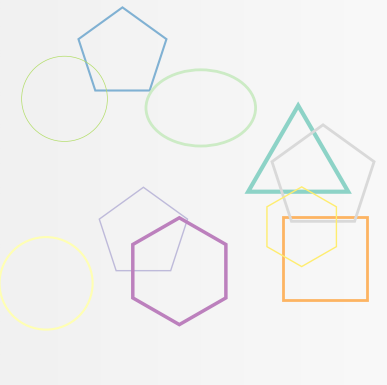[{"shape": "triangle", "thickness": 3, "radius": 0.75, "center": [0.769, 0.577]}, {"shape": "circle", "thickness": 1.5, "radius": 0.6, "center": [0.119, 0.264]}, {"shape": "pentagon", "thickness": 1, "radius": 0.6, "center": [0.37, 0.394]}, {"shape": "pentagon", "thickness": 1.5, "radius": 0.6, "center": [0.316, 0.861]}, {"shape": "square", "thickness": 2, "radius": 0.54, "center": [0.838, 0.327]}, {"shape": "circle", "thickness": 0.5, "radius": 0.55, "center": [0.166, 0.743]}, {"shape": "pentagon", "thickness": 2, "radius": 0.69, "center": [0.834, 0.537]}, {"shape": "hexagon", "thickness": 2.5, "radius": 0.69, "center": [0.463, 0.296]}, {"shape": "oval", "thickness": 2, "radius": 0.71, "center": [0.518, 0.72]}, {"shape": "hexagon", "thickness": 1, "radius": 0.52, "center": [0.779, 0.411]}]